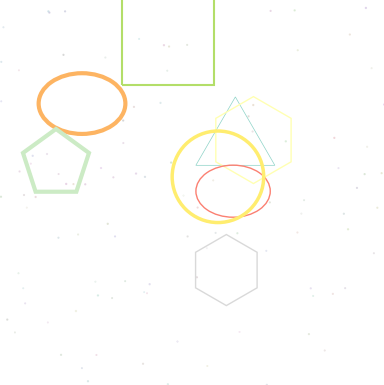[{"shape": "triangle", "thickness": 0.5, "radius": 0.59, "center": [0.611, 0.63]}, {"shape": "hexagon", "thickness": 1, "radius": 0.56, "center": [0.658, 0.636]}, {"shape": "oval", "thickness": 1, "radius": 0.48, "center": [0.605, 0.503]}, {"shape": "oval", "thickness": 3, "radius": 0.56, "center": [0.213, 0.731]}, {"shape": "square", "thickness": 1.5, "radius": 0.6, "center": [0.435, 0.899]}, {"shape": "hexagon", "thickness": 1, "radius": 0.46, "center": [0.588, 0.299]}, {"shape": "pentagon", "thickness": 3, "radius": 0.45, "center": [0.145, 0.575]}, {"shape": "circle", "thickness": 2.5, "radius": 0.59, "center": [0.566, 0.541]}]